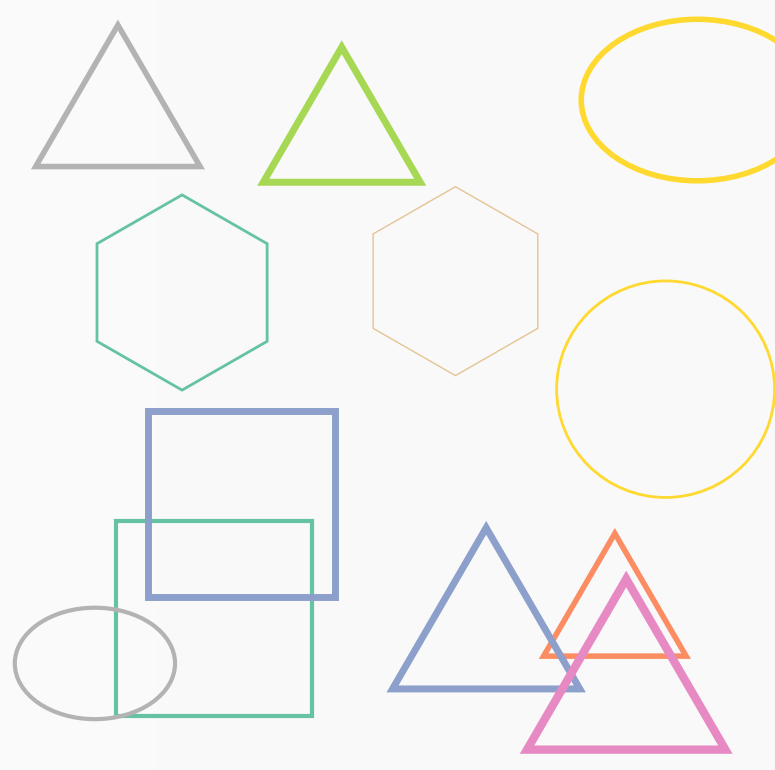[{"shape": "hexagon", "thickness": 1, "radius": 0.63, "center": [0.235, 0.62]}, {"shape": "square", "thickness": 1.5, "radius": 0.63, "center": [0.276, 0.197]}, {"shape": "triangle", "thickness": 2, "radius": 0.53, "center": [0.793, 0.201]}, {"shape": "square", "thickness": 2.5, "radius": 0.6, "center": [0.312, 0.345]}, {"shape": "triangle", "thickness": 2.5, "radius": 0.7, "center": [0.627, 0.175]}, {"shape": "triangle", "thickness": 3, "radius": 0.74, "center": [0.808, 0.1]}, {"shape": "triangle", "thickness": 2.5, "radius": 0.58, "center": [0.441, 0.822]}, {"shape": "circle", "thickness": 1, "radius": 0.7, "center": [0.859, 0.495]}, {"shape": "oval", "thickness": 2, "radius": 0.75, "center": [0.9, 0.87]}, {"shape": "hexagon", "thickness": 0.5, "radius": 0.61, "center": [0.588, 0.635]}, {"shape": "oval", "thickness": 1.5, "radius": 0.52, "center": [0.122, 0.138]}, {"shape": "triangle", "thickness": 2, "radius": 0.61, "center": [0.152, 0.845]}]